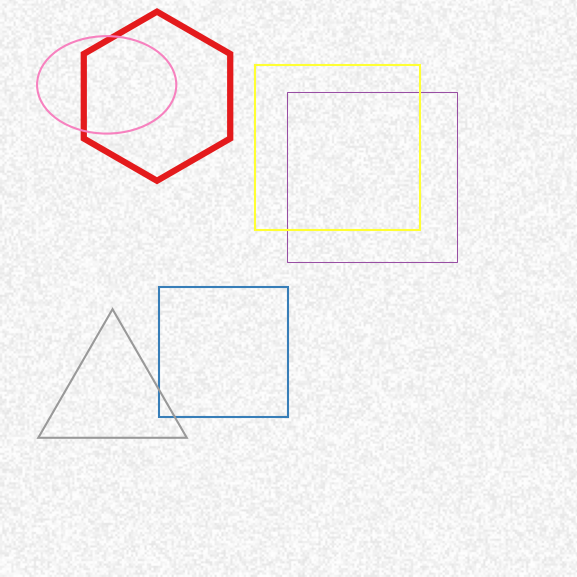[{"shape": "hexagon", "thickness": 3, "radius": 0.73, "center": [0.272, 0.833]}, {"shape": "square", "thickness": 1, "radius": 0.56, "center": [0.387, 0.39]}, {"shape": "square", "thickness": 0.5, "radius": 0.74, "center": [0.645, 0.692]}, {"shape": "square", "thickness": 1, "radius": 0.71, "center": [0.585, 0.743]}, {"shape": "oval", "thickness": 1, "radius": 0.6, "center": [0.185, 0.852]}, {"shape": "triangle", "thickness": 1, "radius": 0.74, "center": [0.195, 0.315]}]